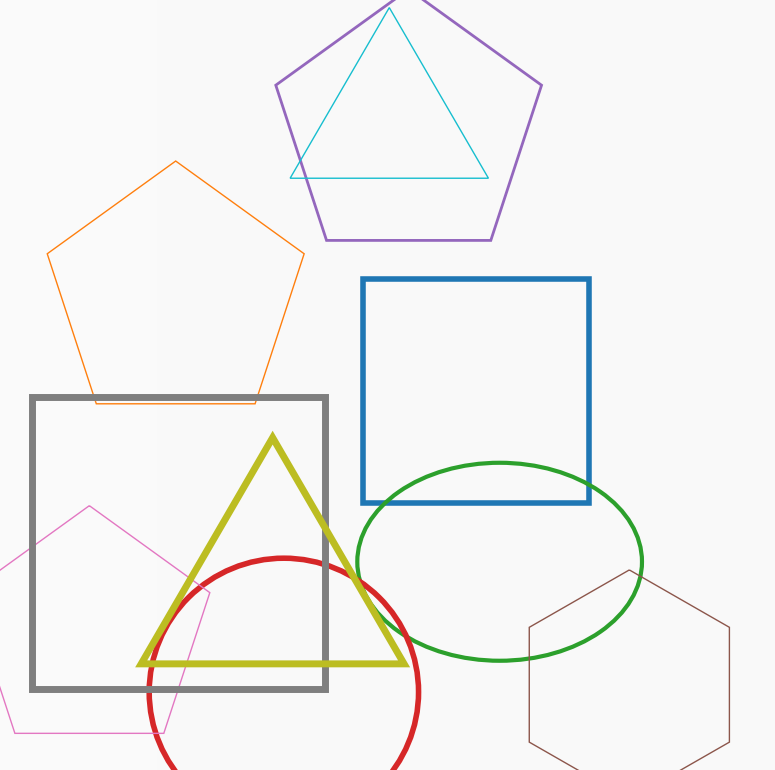[{"shape": "square", "thickness": 2, "radius": 0.73, "center": [0.614, 0.492]}, {"shape": "pentagon", "thickness": 0.5, "radius": 0.87, "center": [0.227, 0.617]}, {"shape": "oval", "thickness": 1.5, "radius": 0.92, "center": [0.645, 0.27]}, {"shape": "circle", "thickness": 2, "radius": 0.87, "center": [0.366, 0.101]}, {"shape": "pentagon", "thickness": 1, "radius": 0.9, "center": [0.527, 0.834]}, {"shape": "hexagon", "thickness": 0.5, "radius": 0.75, "center": [0.812, 0.111]}, {"shape": "pentagon", "thickness": 0.5, "radius": 0.82, "center": [0.115, 0.18]}, {"shape": "square", "thickness": 2.5, "radius": 0.95, "center": [0.23, 0.294]}, {"shape": "triangle", "thickness": 2.5, "radius": 0.98, "center": [0.352, 0.236]}, {"shape": "triangle", "thickness": 0.5, "radius": 0.74, "center": [0.502, 0.842]}]